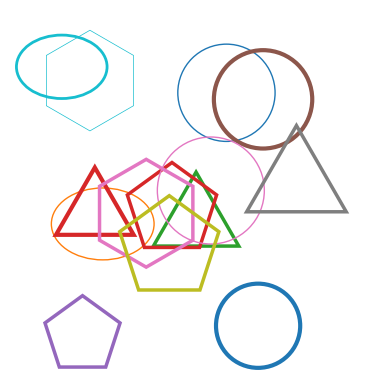[{"shape": "circle", "thickness": 1, "radius": 0.63, "center": [0.588, 0.759]}, {"shape": "circle", "thickness": 3, "radius": 0.55, "center": [0.67, 0.154]}, {"shape": "oval", "thickness": 1, "radius": 0.67, "center": [0.267, 0.418]}, {"shape": "triangle", "thickness": 2.5, "radius": 0.64, "center": [0.509, 0.425]}, {"shape": "pentagon", "thickness": 2.5, "radius": 0.61, "center": [0.447, 0.456]}, {"shape": "triangle", "thickness": 3, "radius": 0.58, "center": [0.246, 0.448]}, {"shape": "pentagon", "thickness": 2.5, "radius": 0.51, "center": [0.214, 0.13]}, {"shape": "circle", "thickness": 3, "radius": 0.64, "center": [0.683, 0.742]}, {"shape": "hexagon", "thickness": 2.5, "radius": 0.7, "center": [0.38, 0.446]}, {"shape": "circle", "thickness": 1, "radius": 0.69, "center": [0.548, 0.505]}, {"shape": "triangle", "thickness": 2.5, "radius": 0.75, "center": [0.77, 0.525]}, {"shape": "pentagon", "thickness": 2.5, "radius": 0.68, "center": [0.44, 0.356]}, {"shape": "hexagon", "thickness": 0.5, "radius": 0.65, "center": [0.234, 0.791]}, {"shape": "oval", "thickness": 2, "radius": 0.59, "center": [0.16, 0.826]}]